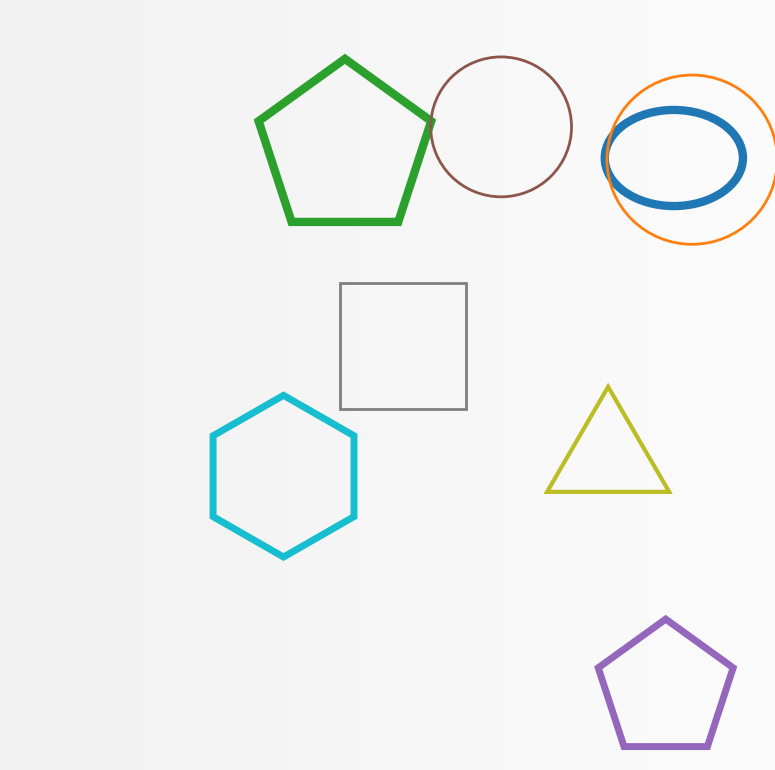[{"shape": "oval", "thickness": 3, "radius": 0.45, "center": [0.869, 0.795]}, {"shape": "circle", "thickness": 1, "radius": 0.55, "center": [0.893, 0.793]}, {"shape": "pentagon", "thickness": 3, "radius": 0.59, "center": [0.445, 0.807]}, {"shape": "pentagon", "thickness": 2.5, "radius": 0.46, "center": [0.859, 0.104]}, {"shape": "circle", "thickness": 1, "radius": 0.45, "center": [0.647, 0.835]}, {"shape": "square", "thickness": 1, "radius": 0.41, "center": [0.52, 0.55]}, {"shape": "triangle", "thickness": 1.5, "radius": 0.45, "center": [0.785, 0.407]}, {"shape": "hexagon", "thickness": 2.5, "radius": 0.52, "center": [0.366, 0.382]}]